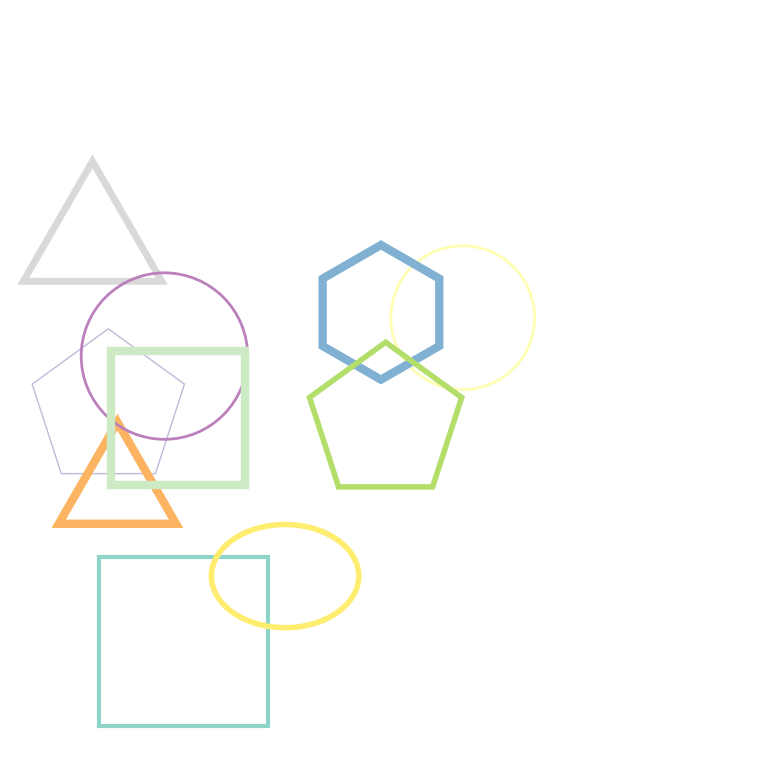[{"shape": "square", "thickness": 1.5, "radius": 0.55, "center": [0.239, 0.167]}, {"shape": "circle", "thickness": 1, "radius": 0.47, "center": [0.601, 0.587]}, {"shape": "pentagon", "thickness": 0.5, "radius": 0.52, "center": [0.141, 0.469]}, {"shape": "hexagon", "thickness": 3, "radius": 0.44, "center": [0.495, 0.594]}, {"shape": "triangle", "thickness": 3, "radius": 0.44, "center": [0.152, 0.364]}, {"shape": "pentagon", "thickness": 2, "radius": 0.52, "center": [0.501, 0.452]}, {"shape": "triangle", "thickness": 2.5, "radius": 0.52, "center": [0.12, 0.687]}, {"shape": "circle", "thickness": 1, "radius": 0.54, "center": [0.214, 0.538]}, {"shape": "square", "thickness": 3, "radius": 0.44, "center": [0.231, 0.458]}, {"shape": "oval", "thickness": 2, "radius": 0.48, "center": [0.37, 0.252]}]